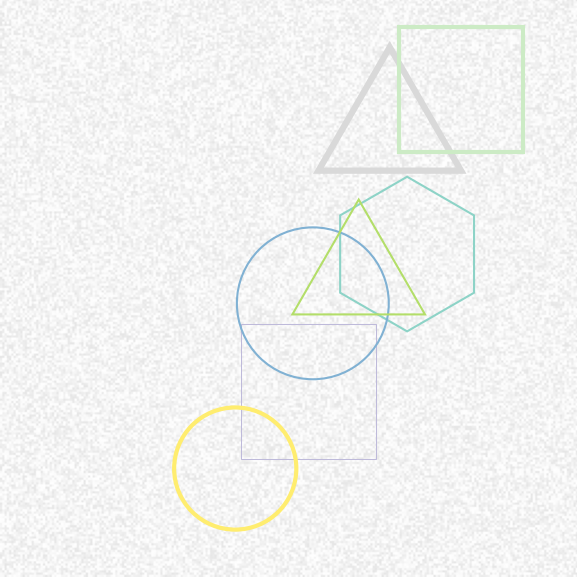[{"shape": "hexagon", "thickness": 1, "radius": 0.67, "center": [0.705, 0.559]}, {"shape": "square", "thickness": 0.5, "radius": 0.58, "center": [0.534, 0.322]}, {"shape": "circle", "thickness": 1, "radius": 0.66, "center": [0.542, 0.474]}, {"shape": "triangle", "thickness": 1, "radius": 0.66, "center": [0.621, 0.521]}, {"shape": "triangle", "thickness": 3, "radius": 0.71, "center": [0.675, 0.775]}, {"shape": "square", "thickness": 2, "radius": 0.54, "center": [0.799, 0.845]}, {"shape": "circle", "thickness": 2, "radius": 0.53, "center": [0.407, 0.188]}]